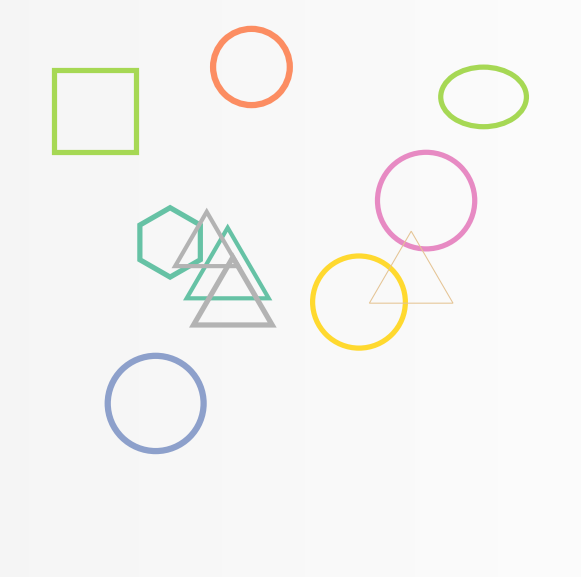[{"shape": "hexagon", "thickness": 2.5, "radius": 0.3, "center": [0.293, 0.579]}, {"shape": "triangle", "thickness": 2, "radius": 0.41, "center": [0.392, 0.523]}, {"shape": "circle", "thickness": 3, "radius": 0.33, "center": [0.433, 0.883]}, {"shape": "circle", "thickness": 3, "radius": 0.41, "center": [0.268, 0.301]}, {"shape": "circle", "thickness": 2.5, "radius": 0.42, "center": [0.733, 0.652]}, {"shape": "square", "thickness": 2.5, "radius": 0.35, "center": [0.163, 0.807]}, {"shape": "oval", "thickness": 2.5, "radius": 0.37, "center": [0.832, 0.831]}, {"shape": "circle", "thickness": 2.5, "radius": 0.4, "center": [0.618, 0.476]}, {"shape": "triangle", "thickness": 0.5, "radius": 0.42, "center": [0.707, 0.516]}, {"shape": "triangle", "thickness": 2, "radius": 0.31, "center": [0.356, 0.57]}, {"shape": "triangle", "thickness": 2.5, "radius": 0.39, "center": [0.401, 0.475]}]